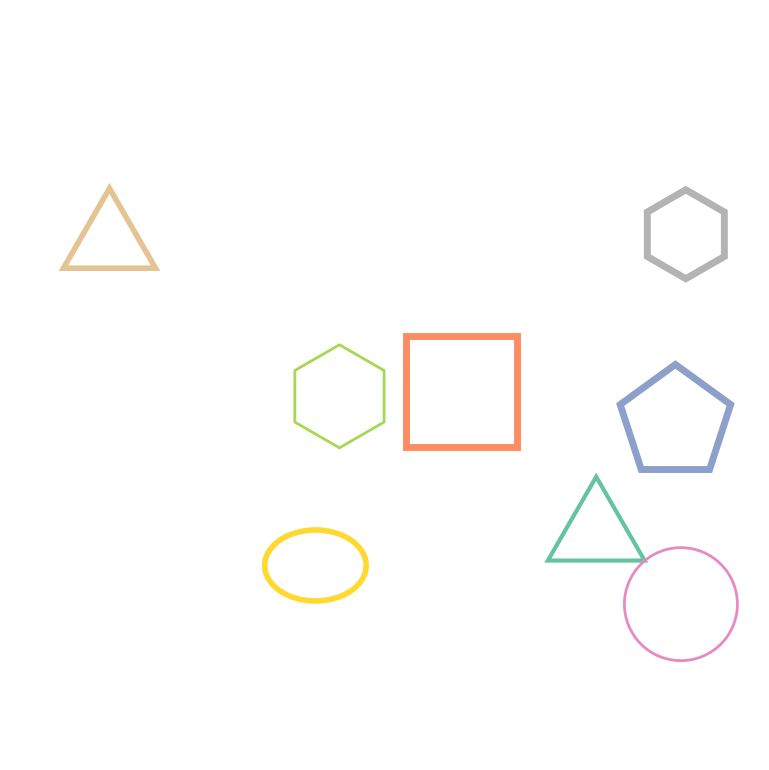[{"shape": "triangle", "thickness": 1.5, "radius": 0.36, "center": [0.774, 0.308]}, {"shape": "square", "thickness": 2.5, "radius": 0.36, "center": [0.599, 0.491]}, {"shape": "pentagon", "thickness": 2.5, "radius": 0.38, "center": [0.877, 0.451]}, {"shape": "circle", "thickness": 1, "radius": 0.37, "center": [0.884, 0.215]}, {"shape": "hexagon", "thickness": 1, "radius": 0.33, "center": [0.441, 0.485]}, {"shape": "oval", "thickness": 2, "radius": 0.33, "center": [0.41, 0.266]}, {"shape": "triangle", "thickness": 2, "radius": 0.35, "center": [0.142, 0.686]}, {"shape": "hexagon", "thickness": 2.5, "radius": 0.29, "center": [0.891, 0.696]}]